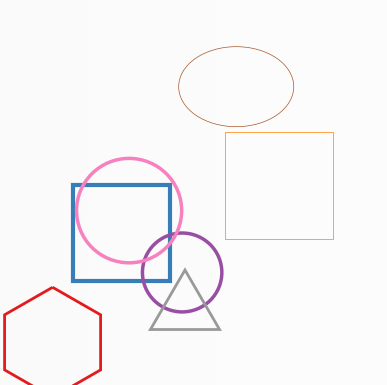[{"shape": "hexagon", "thickness": 2, "radius": 0.72, "center": [0.136, 0.111]}, {"shape": "square", "thickness": 3, "radius": 0.63, "center": [0.313, 0.395]}, {"shape": "circle", "thickness": 2.5, "radius": 0.51, "center": [0.47, 0.292]}, {"shape": "square", "thickness": 0.5, "radius": 0.69, "center": [0.72, 0.519]}, {"shape": "oval", "thickness": 0.5, "radius": 0.74, "center": [0.61, 0.775]}, {"shape": "circle", "thickness": 2.5, "radius": 0.68, "center": [0.333, 0.453]}, {"shape": "triangle", "thickness": 2, "radius": 0.52, "center": [0.477, 0.196]}]